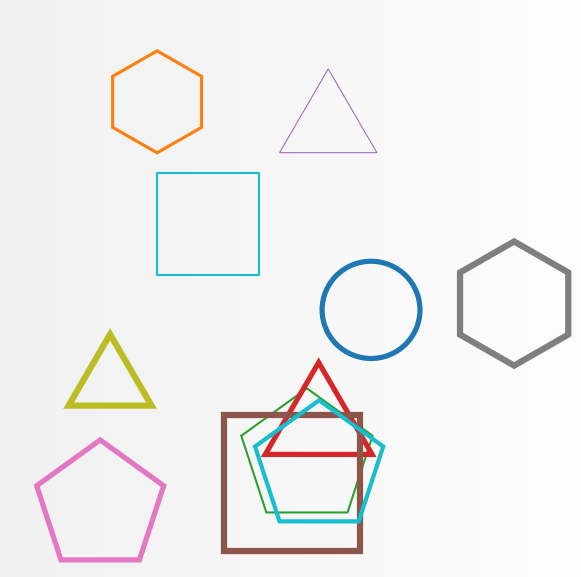[{"shape": "circle", "thickness": 2.5, "radius": 0.42, "center": [0.638, 0.463]}, {"shape": "hexagon", "thickness": 1.5, "radius": 0.44, "center": [0.27, 0.823]}, {"shape": "pentagon", "thickness": 1, "radius": 0.59, "center": [0.528, 0.208]}, {"shape": "triangle", "thickness": 2.5, "radius": 0.53, "center": [0.548, 0.265]}, {"shape": "triangle", "thickness": 0.5, "radius": 0.48, "center": [0.565, 0.783]}, {"shape": "square", "thickness": 3, "radius": 0.59, "center": [0.503, 0.162]}, {"shape": "pentagon", "thickness": 2.5, "radius": 0.57, "center": [0.172, 0.122]}, {"shape": "hexagon", "thickness": 3, "radius": 0.54, "center": [0.885, 0.474]}, {"shape": "triangle", "thickness": 3, "radius": 0.41, "center": [0.189, 0.338]}, {"shape": "square", "thickness": 1, "radius": 0.44, "center": [0.358, 0.611]}, {"shape": "pentagon", "thickness": 2, "radius": 0.58, "center": [0.549, 0.19]}]